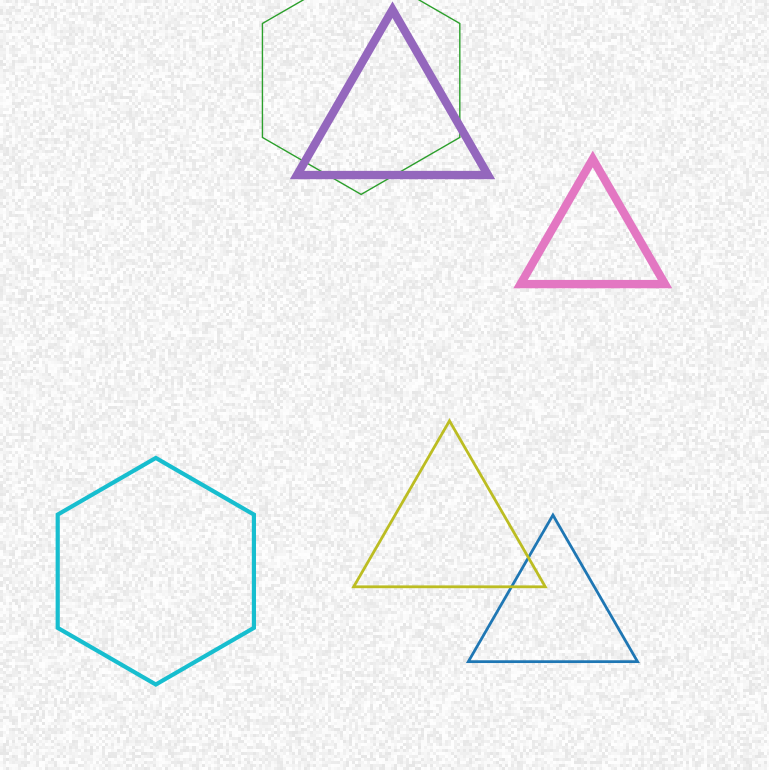[{"shape": "triangle", "thickness": 1, "radius": 0.63, "center": [0.718, 0.204]}, {"shape": "hexagon", "thickness": 0.5, "radius": 0.74, "center": [0.469, 0.896]}, {"shape": "triangle", "thickness": 3, "radius": 0.72, "center": [0.51, 0.844]}, {"shape": "triangle", "thickness": 3, "radius": 0.54, "center": [0.77, 0.685]}, {"shape": "triangle", "thickness": 1, "radius": 0.72, "center": [0.584, 0.31]}, {"shape": "hexagon", "thickness": 1.5, "radius": 0.74, "center": [0.202, 0.258]}]